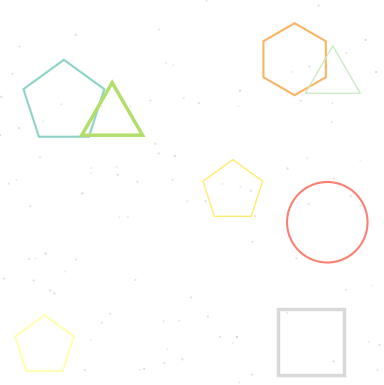[{"shape": "pentagon", "thickness": 1.5, "radius": 0.55, "center": [0.166, 0.734]}, {"shape": "pentagon", "thickness": 1.5, "radius": 0.4, "center": [0.116, 0.101]}, {"shape": "circle", "thickness": 1.5, "radius": 0.52, "center": [0.85, 0.423]}, {"shape": "hexagon", "thickness": 1.5, "radius": 0.47, "center": [0.765, 0.846]}, {"shape": "triangle", "thickness": 2.5, "radius": 0.46, "center": [0.291, 0.694]}, {"shape": "square", "thickness": 2.5, "radius": 0.43, "center": [0.808, 0.112]}, {"shape": "triangle", "thickness": 1, "radius": 0.41, "center": [0.864, 0.799]}, {"shape": "pentagon", "thickness": 1, "radius": 0.41, "center": [0.605, 0.504]}]